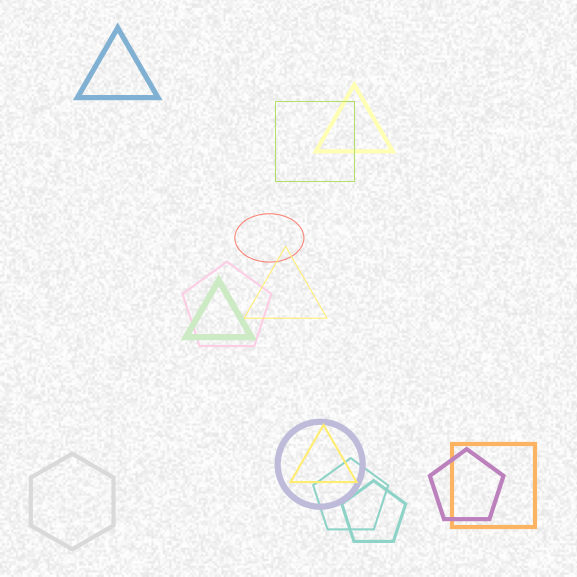[{"shape": "pentagon", "thickness": 1, "radius": 0.34, "center": [0.607, 0.138]}, {"shape": "pentagon", "thickness": 1.5, "radius": 0.29, "center": [0.647, 0.109]}, {"shape": "triangle", "thickness": 2, "radius": 0.38, "center": [0.613, 0.776]}, {"shape": "circle", "thickness": 3, "radius": 0.37, "center": [0.554, 0.195]}, {"shape": "oval", "thickness": 0.5, "radius": 0.3, "center": [0.466, 0.587]}, {"shape": "triangle", "thickness": 2.5, "radius": 0.4, "center": [0.204, 0.87]}, {"shape": "square", "thickness": 2, "radius": 0.36, "center": [0.855, 0.158]}, {"shape": "square", "thickness": 0.5, "radius": 0.34, "center": [0.545, 0.755]}, {"shape": "pentagon", "thickness": 1, "radius": 0.4, "center": [0.393, 0.465]}, {"shape": "hexagon", "thickness": 2, "radius": 0.41, "center": [0.125, 0.131]}, {"shape": "pentagon", "thickness": 2, "radius": 0.34, "center": [0.808, 0.154]}, {"shape": "triangle", "thickness": 3, "radius": 0.33, "center": [0.379, 0.448]}, {"shape": "triangle", "thickness": 0.5, "radius": 0.41, "center": [0.495, 0.49]}, {"shape": "triangle", "thickness": 1, "radius": 0.33, "center": [0.56, 0.197]}]